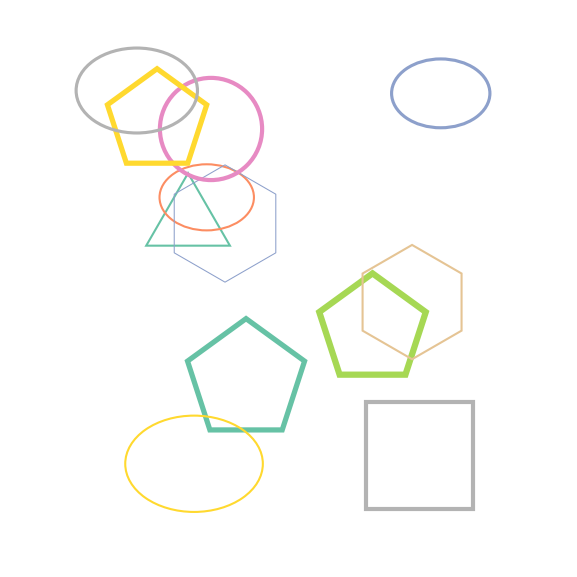[{"shape": "triangle", "thickness": 1, "radius": 0.42, "center": [0.326, 0.616]}, {"shape": "pentagon", "thickness": 2.5, "radius": 0.53, "center": [0.426, 0.341]}, {"shape": "oval", "thickness": 1, "radius": 0.41, "center": [0.358, 0.657]}, {"shape": "hexagon", "thickness": 0.5, "radius": 0.51, "center": [0.39, 0.612]}, {"shape": "oval", "thickness": 1.5, "radius": 0.43, "center": [0.763, 0.837]}, {"shape": "circle", "thickness": 2, "radius": 0.44, "center": [0.365, 0.776]}, {"shape": "pentagon", "thickness": 3, "radius": 0.48, "center": [0.645, 0.429]}, {"shape": "oval", "thickness": 1, "radius": 0.6, "center": [0.336, 0.196]}, {"shape": "pentagon", "thickness": 2.5, "radius": 0.45, "center": [0.272, 0.79]}, {"shape": "hexagon", "thickness": 1, "radius": 0.49, "center": [0.714, 0.476]}, {"shape": "oval", "thickness": 1.5, "radius": 0.53, "center": [0.237, 0.842]}, {"shape": "square", "thickness": 2, "radius": 0.46, "center": [0.726, 0.21]}]